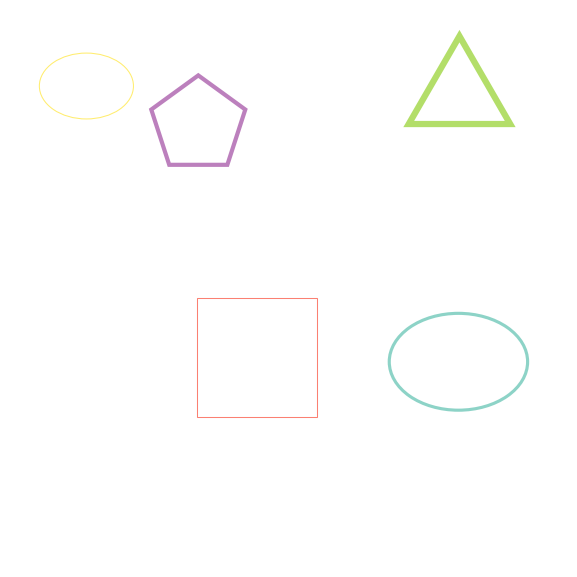[{"shape": "oval", "thickness": 1.5, "radius": 0.6, "center": [0.794, 0.373]}, {"shape": "square", "thickness": 0.5, "radius": 0.52, "center": [0.445, 0.38]}, {"shape": "triangle", "thickness": 3, "radius": 0.51, "center": [0.796, 0.835]}, {"shape": "pentagon", "thickness": 2, "radius": 0.43, "center": [0.343, 0.783]}, {"shape": "oval", "thickness": 0.5, "radius": 0.41, "center": [0.15, 0.85]}]